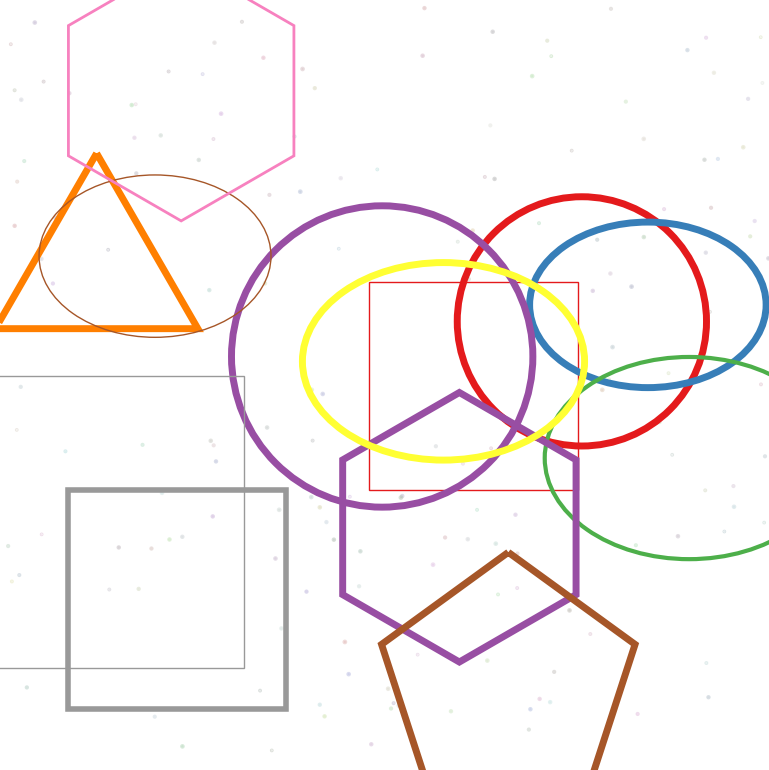[{"shape": "square", "thickness": 0.5, "radius": 0.68, "center": [0.615, 0.499]}, {"shape": "circle", "thickness": 2.5, "radius": 0.81, "center": [0.756, 0.583]}, {"shape": "oval", "thickness": 2.5, "radius": 0.77, "center": [0.841, 0.604]}, {"shape": "oval", "thickness": 1.5, "radius": 0.94, "center": [0.895, 0.405]}, {"shape": "circle", "thickness": 2.5, "radius": 0.98, "center": [0.496, 0.537]}, {"shape": "hexagon", "thickness": 2.5, "radius": 0.87, "center": [0.597, 0.315]}, {"shape": "triangle", "thickness": 2.5, "radius": 0.76, "center": [0.125, 0.649]}, {"shape": "oval", "thickness": 2.5, "radius": 0.92, "center": [0.576, 0.531]}, {"shape": "pentagon", "thickness": 2.5, "radius": 0.87, "center": [0.66, 0.11]}, {"shape": "oval", "thickness": 0.5, "radius": 0.75, "center": [0.201, 0.667]}, {"shape": "hexagon", "thickness": 1, "radius": 0.85, "center": [0.235, 0.882]}, {"shape": "square", "thickness": 2, "radius": 0.71, "center": [0.23, 0.221]}, {"shape": "square", "thickness": 0.5, "radius": 0.95, "center": [0.127, 0.323]}]